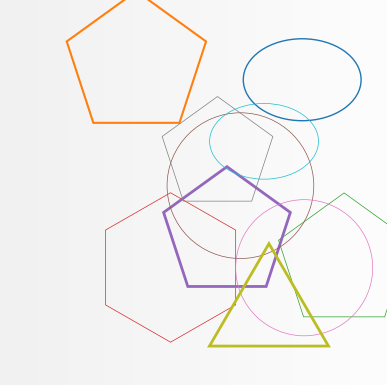[{"shape": "oval", "thickness": 1, "radius": 0.76, "center": [0.78, 0.793]}, {"shape": "pentagon", "thickness": 1.5, "radius": 0.95, "center": [0.352, 0.834]}, {"shape": "pentagon", "thickness": 0.5, "radius": 0.89, "center": [0.888, 0.321]}, {"shape": "hexagon", "thickness": 0.5, "radius": 0.97, "center": [0.44, 0.305]}, {"shape": "pentagon", "thickness": 2, "radius": 0.86, "center": [0.586, 0.395]}, {"shape": "circle", "thickness": 0.5, "radius": 0.95, "center": [0.62, 0.518]}, {"shape": "circle", "thickness": 0.5, "radius": 0.88, "center": [0.785, 0.305]}, {"shape": "pentagon", "thickness": 0.5, "radius": 0.75, "center": [0.561, 0.599]}, {"shape": "triangle", "thickness": 2, "radius": 0.89, "center": [0.694, 0.19]}, {"shape": "oval", "thickness": 0.5, "radius": 0.7, "center": [0.681, 0.633]}]